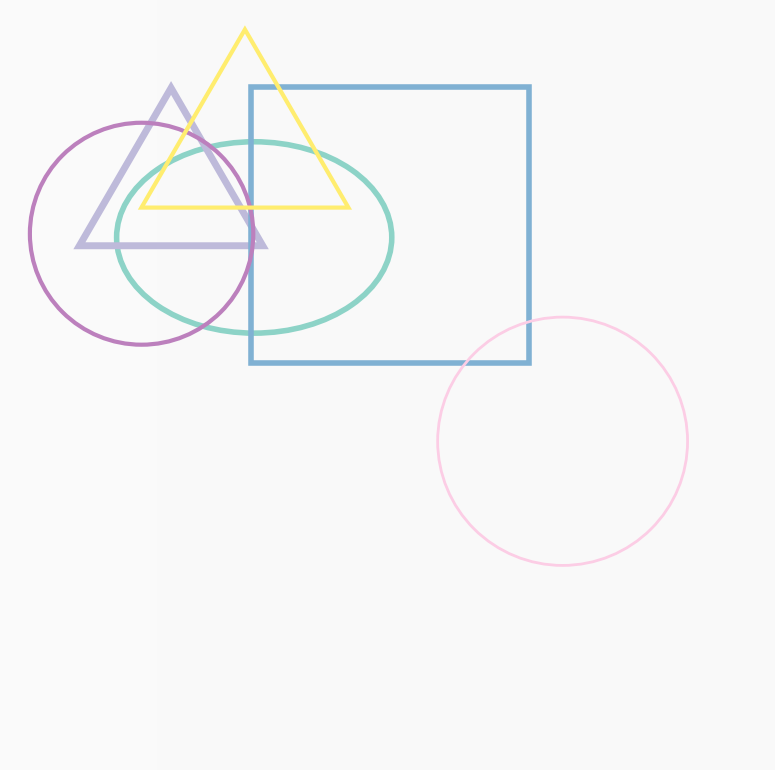[{"shape": "oval", "thickness": 2, "radius": 0.89, "center": [0.328, 0.692]}, {"shape": "triangle", "thickness": 2.5, "radius": 0.68, "center": [0.221, 0.749]}, {"shape": "square", "thickness": 2, "radius": 0.9, "center": [0.503, 0.708]}, {"shape": "circle", "thickness": 1, "radius": 0.81, "center": [0.726, 0.427]}, {"shape": "circle", "thickness": 1.5, "radius": 0.72, "center": [0.183, 0.696]}, {"shape": "triangle", "thickness": 1.5, "radius": 0.77, "center": [0.316, 0.808]}]